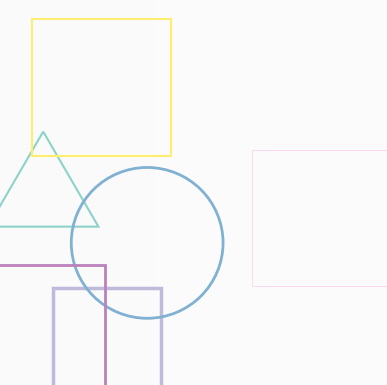[{"shape": "triangle", "thickness": 1.5, "radius": 0.82, "center": [0.111, 0.494]}, {"shape": "square", "thickness": 2.5, "radius": 0.7, "center": [0.276, 0.112]}, {"shape": "circle", "thickness": 2, "radius": 0.98, "center": [0.38, 0.369]}, {"shape": "square", "thickness": 0.5, "radius": 0.88, "center": [0.826, 0.434]}, {"shape": "square", "thickness": 2, "radius": 0.82, "center": [0.107, 0.149]}, {"shape": "square", "thickness": 1.5, "radius": 0.89, "center": [0.262, 0.773]}]